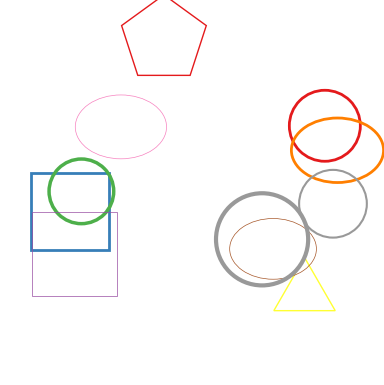[{"shape": "circle", "thickness": 2, "radius": 0.46, "center": [0.844, 0.673]}, {"shape": "pentagon", "thickness": 1, "radius": 0.58, "center": [0.426, 0.898]}, {"shape": "square", "thickness": 2, "radius": 0.5, "center": [0.182, 0.45]}, {"shape": "circle", "thickness": 2.5, "radius": 0.42, "center": [0.211, 0.503]}, {"shape": "square", "thickness": 0.5, "radius": 0.55, "center": [0.193, 0.34]}, {"shape": "oval", "thickness": 2, "radius": 0.6, "center": [0.877, 0.61]}, {"shape": "triangle", "thickness": 1, "radius": 0.46, "center": [0.791, 0.239]}, {"shape": "oval", "thickness": 0.5, "radius": 0.56, "center": [0.709, 0.354]}, {"shape": "oval", "thickness": 0.5, "radius": 0.59, "center": [0.314, 0.67]}, {"shape": "circle", "thickness": 3, "radius": 0.6, "center": [0.681, 0.378]}, {"shape": "circle", "thickness": 1.5, "radius": 0.44, "center": [0.865, 0.471]}]